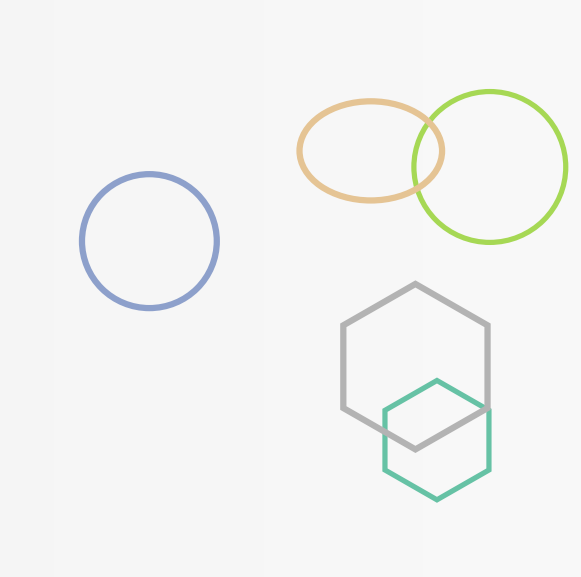[{"shape": "hexagon", "thickness": 2.5, "radius": 0.52, "center": [0.752, 0.237]}, {"shape": "circle", "thickness": 3, "radius": 0.58, "center": [0.257, 0.582]}, {"shape": "circle", "thickness": 2.5, "radius": 0.65, "center": [0.843, 0.71]}, {"shape": "oval", "thickness": 3, "radius": 0.61, "center": [0.638, 0.738]}, {"shape": "hexagon", "thickness": 3, "radius": 0.72, "center": [0.715, 0.364]}]